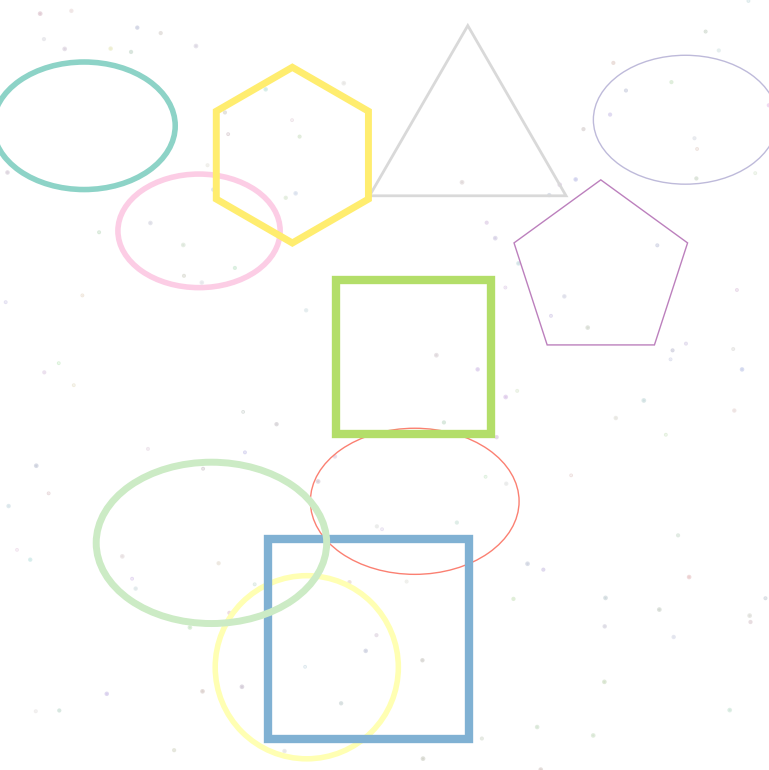[{"shape": "oval", "thickness": 2, "radius": 0.59, "center": [0.109, 0.837]}, {"shape": "circle", "thickness": 2, "radius": 0.59, "center": [0.398, 0.133]}, {"shape": "oval", "thickness": 0.5, "radius": 0.6, "center": [0.89, 0.845]}, {"shape": "oval", "thickness": 0.5, "radius": 0.68, "center": [0.539, 0.349]}, {"shape": "square", "thickness": 3, "radius": 0.65, "center": [0.479, 0.17]}, {"shape": "square", "thickness": 3, "radius": 0.5, "center": [0.537, 0.536]}, {"shape": "oval", "thickness": 2, "radius": 0.53, "center": [0.258, 0.7]}, {"shape": "triangle", "thickness": 1, "radius": 0.74, "center": [0.608, 0.819]}, {"shape": "pentagon", "thickness": 0.5, "radius": 0.59, "center": [0.78, 0.648]}, {"shape": "oval", "thickness": 2.5, "radius": 0.75, "center": [0.275, 0.295]}, {"shape": "hexagon", "thickness": 2.5, "radius": 0.57, "center": [0.38, 0.799]}]